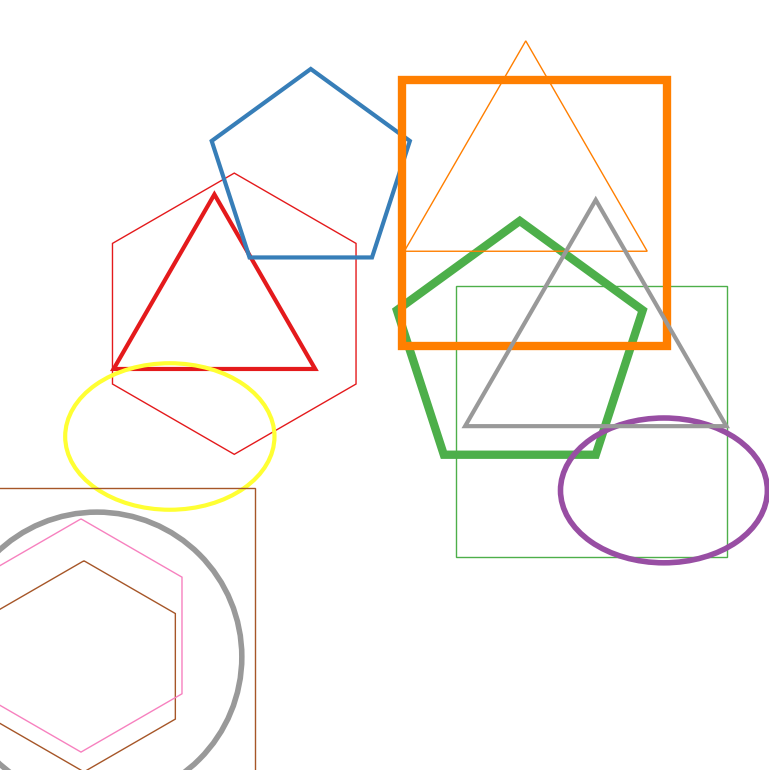[{"shape": "hexagon", "thickness": 0.5, "radius": 0.91, "center": [0.304, 0.593]}, {"shape": "triangle", "thickness": 1.5, "radius": 0.76, "center": [0.278, 0.596]}, {"shape": "pentagon", "thickness": 1.5, "radius": 0.68, "center": [0.404, 0.775]}, {"shape": "square", "thickness": 0.5, "radius": 0.88, "center": [0.768, 0.453]}, {"shape": "pentagon", "thickness": 3, "radius": 0.84, "center": [0.675, 0.545]}, {"shape": "oval", "thickness": 2, "radius": 0.67, "center": [0.862, 0.363]}, {"shape": "triangle", "thickness": 0.5, "radius": 0.91, "center": [0.683, 0.765]}, {"shape": "square", "thickness": 3, "radius": 0.86, "center": [0.694, 0.723]}, {"shape": "oval", "thickness": 1.5, "radius": 0.68, "center": [0.221, 0.433]}, {"shape": "square", "thickness": 0.5, "radius": 0.95, "center": [0.141, 0.175]}, {"shape": "hexagon", "thickness": 0.5, "radius": 0.69, "center": [0.109, 0.135]}, {"shape": "hexagon", "thickness": 0.5, "radius": 0.76, "center": [0.105, 0.175]}, {"shape": "triangle", "thickness": 1.5, "radius": 0.98, "center": [0.774, 0.544]}, {"shape": "circle", "thickness": 2, "radius": 0.94, "center": [0.126, 0.147]}]